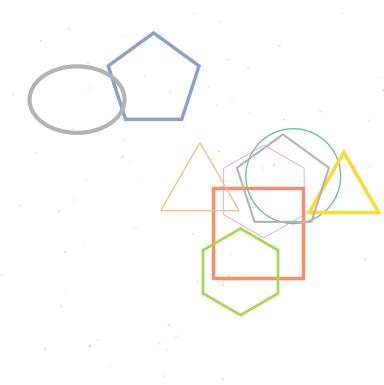[{"shape": "circle", "thickness": 1, "radius": 0.62, "center": [0.762, 0.543]}, {"shape": "square", "thickness": 2.5, "radius": 0.59, "center": [0.67, 0.395]}, {"shape": "pentagon", "thickness": 2.5, "radius": 0.62, "center": [0.399, 0.79]}, {"shape": "hexagon", "thickness": 0.5, "radius": 0.6, "center": [0.685, 0.503]}, {"shape": "hexagon", "thickness": 2, "radius": 0.56, "center": [0.625, 0.294]}, {"shape": "triangle", "thickness": 2.5, "radius": 0.52, "center": [0.893, 0.5]}, {"shape": "triangle", "thickness": 1, "radius": 0.59, "center": [0.519, 0.512]}, {"shape": "oval", "thickness": 3, "radius": 0.62, "center": [0.2, 0.741]}, {"shape": "pentagon", "thickness": 1.5, "radius": 0.63, "center": [0.735, 0.525]}]